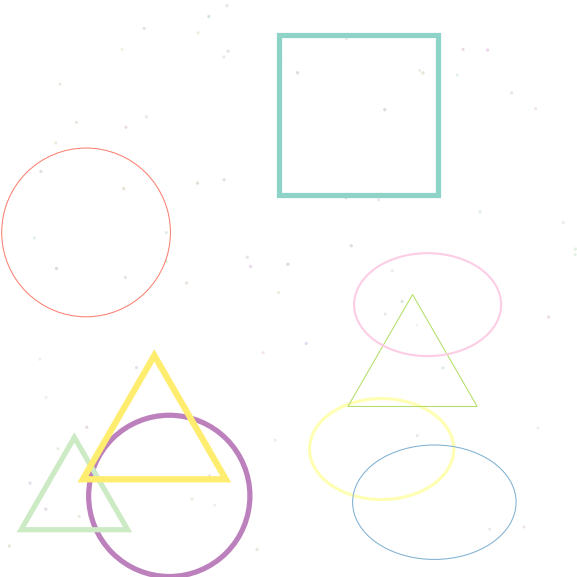[{"shape": "square", "thickness": 2.5, "radius": 0.69, "center": [0.621, 0.8]}, {"shape": "oval", "thickness": 1.5, "radius": 0.62, "center": [0.661, 0.222]}, {"shape": "circle", "thickness": 0.5, "radius": 0.73, "center": [0.149, 0.597]}, {"shape": "oval", "thickness": 0.5, "radius": 0.71, "center": [0.752, 0.13]}, {"shape": "triangle", "thickness": 0.5, "radius": 0.65, "center": [0.714, 0.36]}, {"shape": "oval", "thickness": 1, "radius": 0.64, "center": [0.74, 0.472]}, {"shape": "circle", "thickness": 2.5, "radius": 0.7, "center": [0.293, 0.14]}, {"shape": "triangle", "thickness": 2.5, "radius": 0.53, "center": [0.129, 0.135]}, {"shape": "triangle", "thickness": 3, "radius": 0.71, "center": [0.267, 0.241]}]